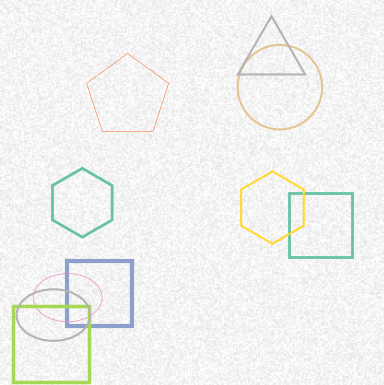[{"shape": "hexagon", "thickness": 2, "radius": 0.45, "center": [0.214, 0.473]}, {"shape": "square", "thickness": 2, "radius": 0.41, "center": [0.832, 0.415]}, {"shape": "pentagon", "thickness": 0.5, "radius": 0.56, "center": [0.332, 0.749]}, {"shape": "square", "thickness": 3, "radius": 0.42, "center": [0.259, 0.238]}, {"shape": "oval", "thickness": 0.5, "radius": 0.45, "center": [0.176, 0.227]}, {"shape": "square", "thickness": 2.5, "radius": 0.49, "center": [0.134, 0.106]}, {"shape": "hexagon", "thickness": 1.5, "radius": 0.47, "center": [0.708, 0.461]}, {"shape": "circle", "thickness": 1.5, "radius": 0.55, "center": [0.727, 0.774]}, {"shape": "triangle", "thickness": 1.5, "radius": 0.51, "center": [0.705, 0.857]}, {"shape": "oval", "thickness": 1.5, "radius": 0.48, "center": [0.139, 0.182]}]